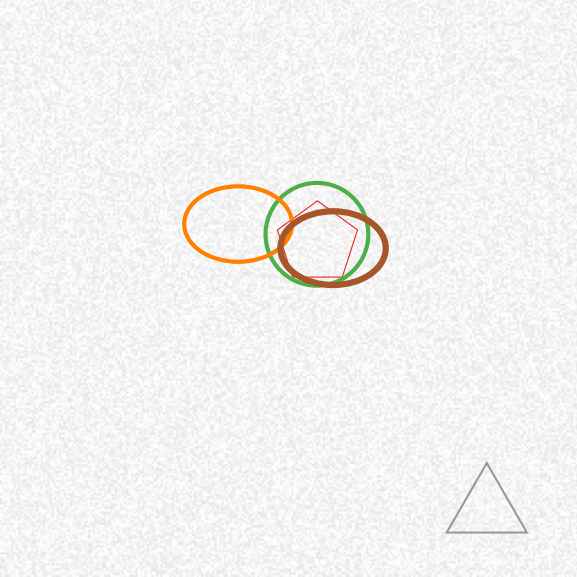[{"shape": "pentagon", "thickness": 0.5, "radius": 0.36, "center": [0.55, 0.578]}, {"shape": "circle", "thickness": 2, "radius": 0.44, "center": [0.549, 0.593]}, {"shape": "oval", "thickness": 2, "radius": 0.47, "center": [0.412, 0.611]}, {"shape": "oval", "thickness": 3, "radius": 0.46, "center": [0.577, 0.569]}, {"shape": "triangle", "thickness": 1, "radius": 0.4, "center": [0.843, 0.117]}]